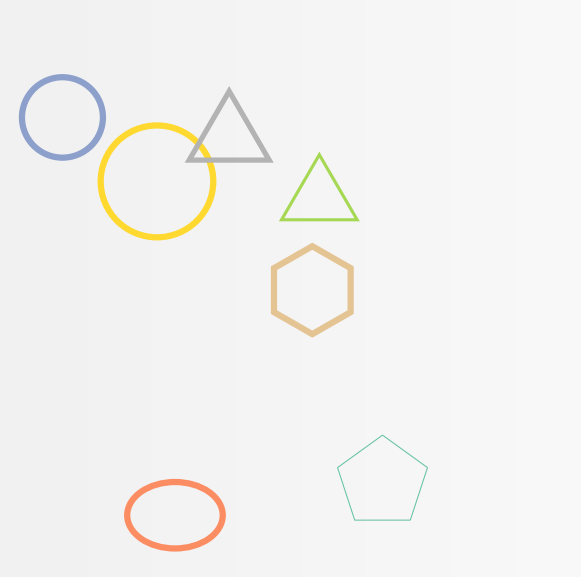[{"shape": "pentagon", "thickness": 0.5, "radius": 0.41, "center": [0.658, 0.164]}, {"shape": "oval", "thickness": 3, "radius": 0.41, "center": [0.301, 0.107]}, {"shape": "circle", "thickness": 3, "radius": 0.35, "center": [0.107, 0.796]}, {"shape": "triangle", "thickness": 1.5, "radius": 0.38, "center": [0.549, 0.656]}, {"shape": "circle", "thickness": 3, "radius": 0.48, "center": [0.27, 0.685]}, {"shape": "hexagon", "thickness": 3, "radius": 0.38, "center": [0.537, 0.497]}, {"shape": "triangle", "thickness": 2.5, "radius": 0.4, "center": [0.394, 0.762]}]